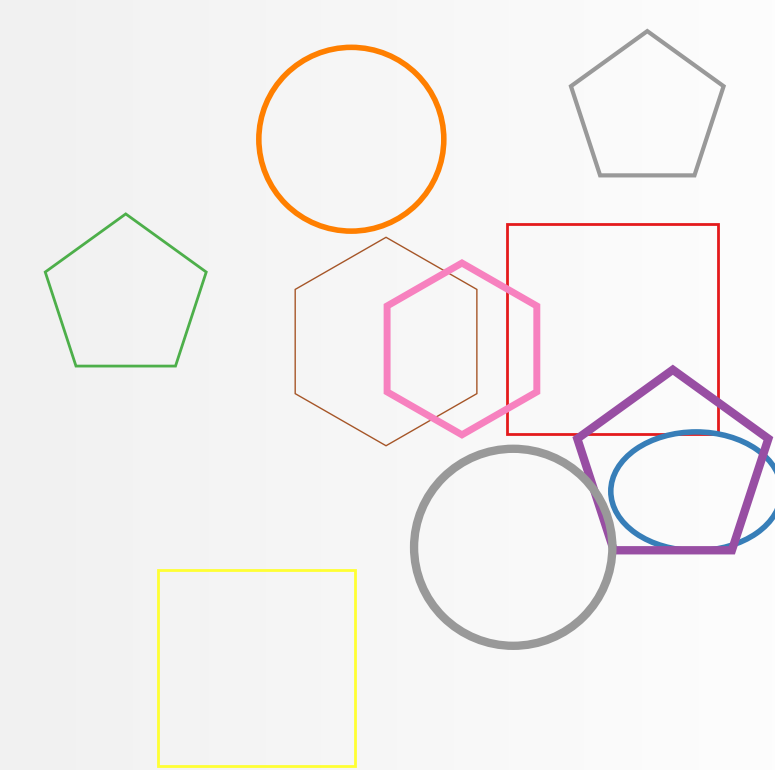[{"shape": "square", "thickness": 1, "radius": 0.68, "center": [0.79, 0.573]}, {"shape": "oval", "thickness": 2, "radius": 0.55, "center": [0.898, 0.362]}, {"shape": "pentagon", "thickness": 1, "radius": 0.55, "center": [0.162, 0.613]}, {"shape": "pentagon", "thickness": 3, "radius": 0.65, "center": [0.868, 0.39]}, {"shape": "circle", "thickness": 2, "radius": 0.6, "center": [0.453, 0.819]}, {"shape": "square", "thickness": 1, "radius": 0.64, "center": [0.331, 0.132]}, {"shape": "hexagon", "thickness": 0.5, "radius": 0.68, "center": [0.498, 0.556]}, {"shape": "hexagon", "thickness": 2.5, "radius": 0.56, "center": [0.596, 0.547]}, {"shape": "pentagon", "thickness": 1.5, "radius": 0.52, "center": [0.835, 0.856]}, {"shape": "circle", "thickness": 3, "radius": 0.64, "center": [0.662, 0.289]}]